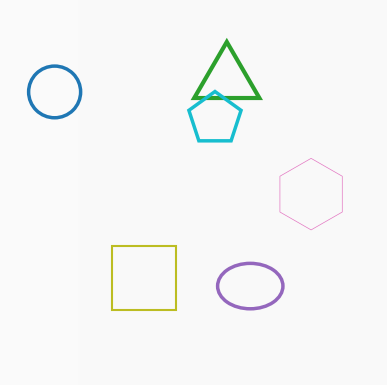[{"shape": "circle", "thickness": 2.5, "radius": 0.34, "center": [0.141, 0.761]}, {"shape": "triangle", "thickness": 3, "radius": 0.49, "center": [0.585, 0.794]}, {"shape": "oval", "thickness": 2.5, "radius": 0.42, "center": [0.646, 0.257]}, {"shape": "hexagon", "thickness": 0.5, "radius": 0.46, "center": [0.803, 0.496]}, {"shape": "square", "thickness": 1.5, "radius": 0.41, "center": [0.372, 0.278]}, {"shape": "pentagon", "thickness": 2.5, "radius": 0.35, "center": [0.555, 0.691]}]